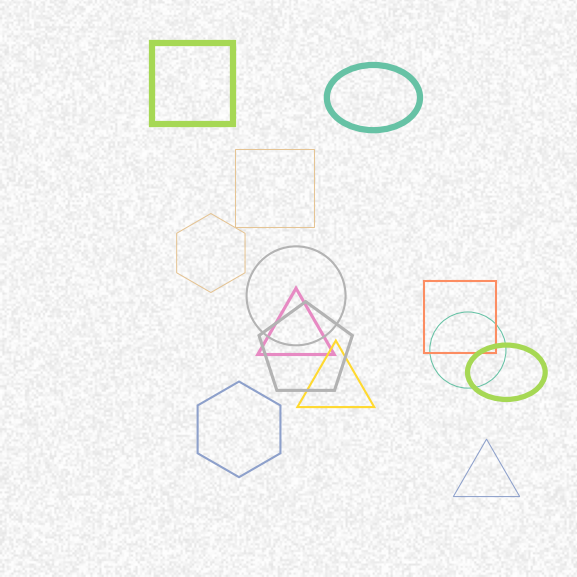[{"shape": "oval", "thickness": 3, "radius": 0.4, "center": [0.647, 0.83]}, {"shape": "circle", "thickness": 0.5, "radius": 0.33, "center": [0.81, 0.393]}, {"shape": "square", "thickness": 1, "radius": 0.31, "center": [0.797, 0.45]}, {"shape": "triangle", "thickness": 0.5, "radius": 0.33, "center": [0.842, 0.172]}, {"shape": "hexagon", "thickness": 1, "radius": 0.41, "center": [0.414, 0.256]}, {"shape": "triangle", "thickness": 1.5, "radius": 0.38, "center": [0.513, 0.424]}, {"shape": "square", "thickness": 3, "radius": 0.35, "center": [0.333, 0.854]}, {"shape": "oval", "thickness": 2.5, "radius": 0.34, "center": [0.877, 0.355]}, {"shape": "triangle", "thickness": 1, "radius": 0.38, "center": [0.582, 0.333]}, {"shape": "square", "thickness": 0.5, "radius": 0.34, "center": [0.475, 0.674]}, {"shape": "hexagon", "thickness": 0.5, "radius": 0.34, "center": [0.365, 0.561]}, {"shape": "circle", "thickness": 1, "radius": 0.43, "center": [0.513, 0.487]}, {"shape": "pentagon", "thickness": 1.5, "radius": 0.42, "center": [0.529, 0.392]}]